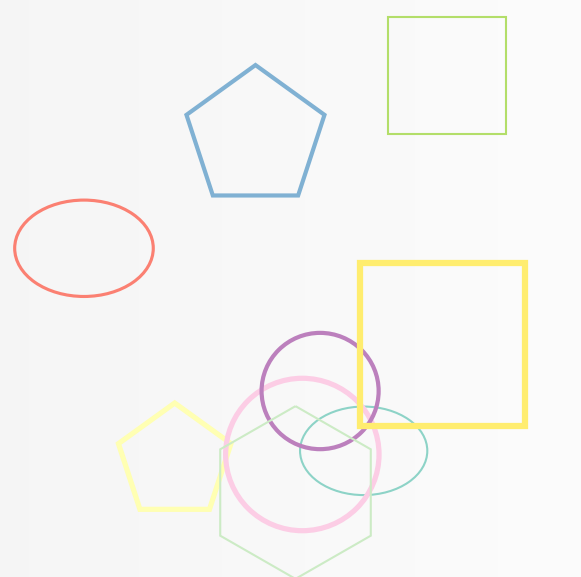[{"shape": "oval", "thickness": 1, "radius": 0.55, "center": [0.626, 0.218]}, {"shape": "pentagon", "thickness": 2.5, "radius": 0.51, "center": [0.301, 0.2]}, {"shape": "oval", "thickness": 1.5, "radius": 0.6, "center": [0.144, 0.569]}, {"shape": "pentagon", "thickness": 2, "radius": 0.62, "center": [0.44, 0.762]}, {"shape": "square", "thickness": 1, "radius": 0.51, "center": [0.769, 0.868]}, {"shape": "circle", "thickness": 2.5, "radius": 0.66, "center": [0.52, 0.212]}, {"shape": "circle", "thickness": 2, "radius": 0.5, "center": [0.551, 0.322]}, {"shape": "hexagon", "thickness": 1, "radius": 0.75, "center": [0.508, 0.146]}, {"shape": "square", "thickness": 3, "radius": 0.71, "center": [0.761, 0.403]}]